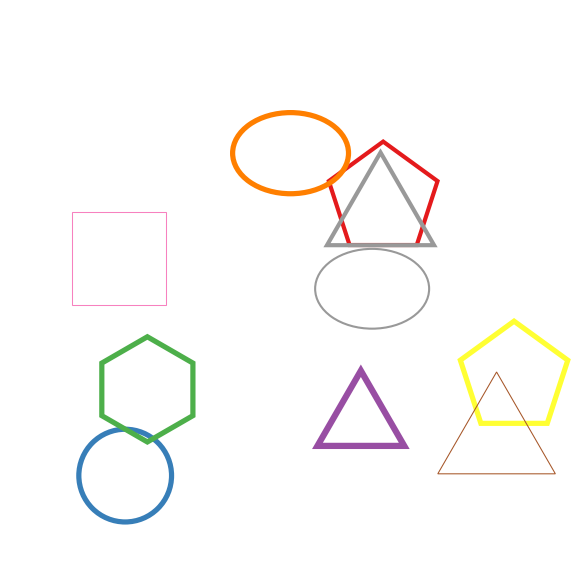[{"shape": "pentagon", "thickness": 2, "radius": 0.49, "center": [0.663, 0.655]}, {"shape": "circle", "thickness": 2.5, "radius": 0.4, "center": [0.217, 0.176]}, {"shape": "hexagon", "thickness": 2.5, "radius": 0.46, "center": [0.255, 0.325]}, {"shape": "triangle", "thickness": 3, "radius": 0.43, "center": [0.625, 0.27]}, {"shape": "oval", "thickness": 2.5, "radius": 0.5, "center": [0.503, 0.734]}, {"shape": "pentagon", "thickness": 2.5, "radius": 0.49, "center": [0.89, 0.345]}, {"shape": "triangle", "thickness": 0.5, "radius": 0.59, "center": [0.86, 0.237]}, {"shape": "square", "thickness": 0.5, "radius": 0.41, "center": [0.207, 0.552]}, {"shape": "oval", "thickness": 1, "radius": 0.49, "center": [0.644, 0.499]}, {"shape": "triangle", "thickness": 2, "radius": 0.54, "center": [0.659, 0.628]}]